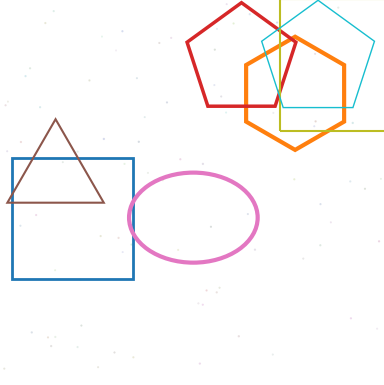[{"shape": "square", "thickness": 2, "radius": 0.78, "center": [0.188, 0.433]}, {"shape": "hexagon", "thickness": 3, "radius": 0.73, "center": [0.767, 0.758]}, {"shape": "pentagon", "thickness": 2.5, "radius": 0.74, "center": [0.627, 0.844]}, {"shape": "triangle", "thickness": 1.5, "radius": 0.72, "center": [0.144, 0.546]}, {"shape": "oval", "thickness": 3, "radius": 0.84, "center": [0.502, 0.435]}, {"shape": "square", "thickness": 1.5, "radius": 0.85, "center": [0.898, 0.831]}, {"shape": "pentagon", "thickness": 1, "radius": 0.77, "center": [0.826, 0.845]}]